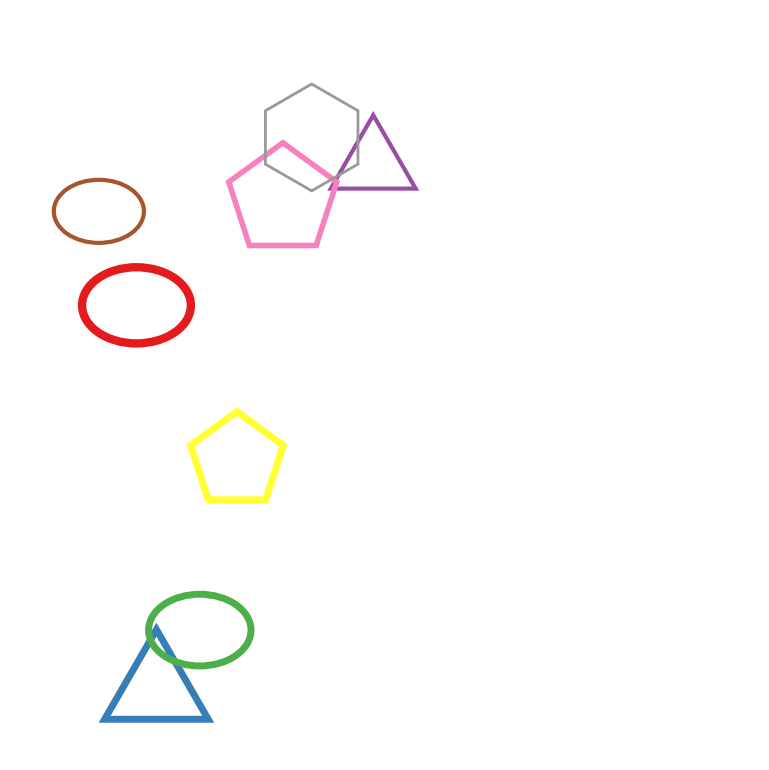[{"shape": "oval", "thickness": 3, "radius": 0.35, "center": [0.177, 0.603]}, {"shape": "triangle", "thickness": 2.5, "radius": 0.39, "center": [0.203, 0.105]}, {"shape": "oval", "thickness": 2.5, "radius": 0.33, "center": [0.259, 0.182]}, {"shape": "triangle", "thickness": 1.5, "radius": 0.32, "center": [0.485, 0.787]}, {"shape": "pentagon", "thickness": 2.5, "radius": 0.32, "center": [0.308, 0.402]}, {"shape": "oval", "thickness": 1.5, "radius": 0.29, "center": [0.128, 0.726]}, {"shape": "pentagon", "thickness": 2, "radius": 0.37, "center": [0.367, 0.741]}, {"shape": "hexagon", "thickness": 1, "radius": 0.35, "center": [0.405, 0.822]}]